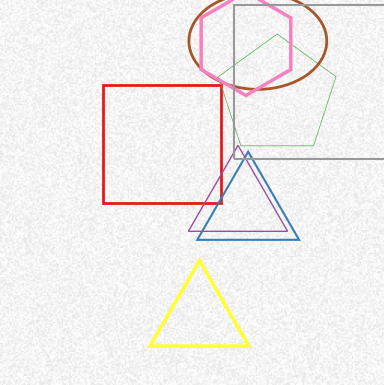[{"shape": "square", "thickness": 2, "radius": 0.77, "center": [0.422, 0.626]}, {"shape": "triangle", "thickness": 1.5, "radius": 0.76, "center": [0.645, 0.453]}, {"shape": "pentagon", "thickness": 0.5, "radius": 0.8, "center": [0.72, 0.751]}, {"shape": "triangle", "thickness": 1, "radius": 0.74, "center": [0.618, 0.474]}, {"shape": "triangle", "thickness": 2.5, "radius": 0.74, "center": [0.518, 0.175]}, {"shape": "oval", "thickness": 2, "radius": 0.9, "center": [0.67, 0.893]}, {"shape": "hexagon", "thickness": 2.5, "radius": 0.67, "center": [0.639, 0.886]}, {"shape": "square", "thickness": 1.5, "radius": 1.0, "center": [0.809, 0.787]}]